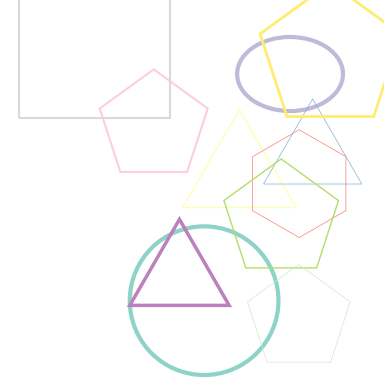[{"shape": "circle", "thickness": 3, "radius": 0.97, "center": [0.53, 0.219]}, {"shape": "triangle", "thickness": 1, "radius": 0.85, "center": [0.622, 0.546]}, {"shape": "oval", "thickness": 3, "radius": 0.69, "center": [0.753, 0.808]}, {"shape": "hexagon", "thickness": 0.5, "radius": 0.7, "center": [0.777, 0.523]}, {"shape": "triangle", "thickness": 0.5, "radius": 0.74, "center": [0.812, 0.596]}, {"shape": "pentagon", "thickness": 1, "radius": 0.78, "center": [0.73, 0.431]}, {"shape": "pentagon", "thickness": 1.5, "radius": 0.74, "center": [0.399, 0.673]}, {"shape": "square", "thickness": 1.5, "radius": 0.98, "center": [0.246, 0.889]}, {"shape": "triangle", "thickness": 2.5, "radius": 0.74, "center": [0.466, 0.281]}, {"shape": "pentagon", "thickness": 0.5, "radius": 0.7, "center": [0.776, 0.173]}, {"shape": "pentagon", "thickness": 2, "radius": 0.96, "center": [0.858, 0.853]}]